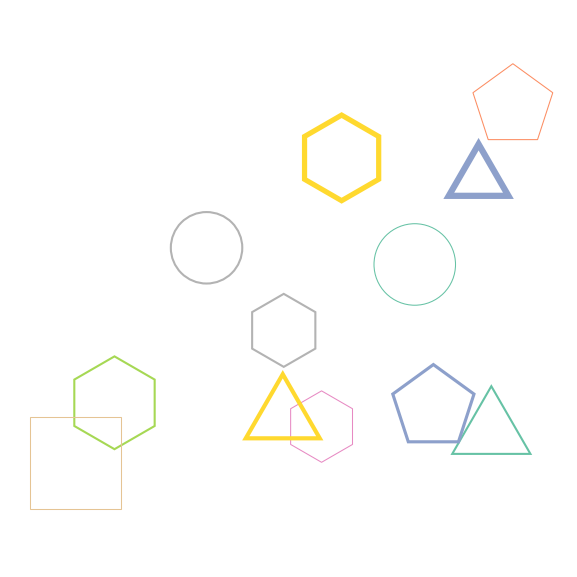[{"shape": "circle", "thickness": 0.5, "radius": 0.35, "center": [0.718, 0.541]}, {"shape": "triangle", "thickness": 1, "radius": 0.39, "center": [0.851, 0.252]}, {"shape": "pentagon", "thickness": 0.5, "radius": 0.36, "center": [0.888, 0.816]}, {"shape": "pentagon", "thickness": 1.5, "radius": 0.37, "center": [0.75, 0.294]}, {"shape": "triangle", "thickness": 3, "radius": 0.3, "center": [0.829, 0.69]}, {"shape": "hexagon", "thickness": 0.5, "radius": 0.31, "center": [0.557, 0.26]}, {"shape": "hexagon", "thickness": 1, "radius": 0.4, "center": [0.198, 0.302]}, {"shape": "hexagon", "thickness": 2.5, "radius": 0.37, "center": [0.592, 0.726]}, {"shape": "triangle", "thickness": 2, "radius": 0.37, "center": [0.49, 0.277]}, {"shape": "square", "thickness": 0.5, "radius": 0.4, "center": [0.13, 0.198]}, {"shape": "circle", "thickness": 1, "radius": 0.31, "center": [0.358, 0.57]}, {"shape": "hexagon", "thickness": 1, "radius": 0.32, "center": [0.491, 0.427]}]